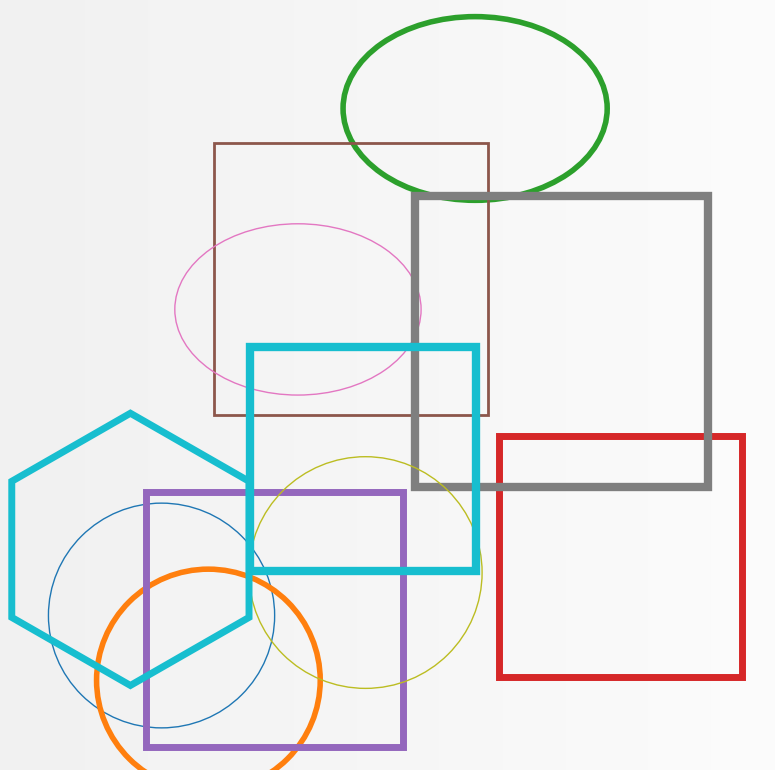[{"shape": "circle", "thickness": 0.5, "radius": 0.73, "center": [0.208, 0.201]}, {"shape": "circle", "thickness": 2, "radius": 0.72, "center": [0.269, 0.117]}, {"shape": "oval", "thickness": 2, "radius": 0.85, "center": [0.613, 0.859]}, {"shape": "square", "thickness": 2.5, "radius": 0.78, "center": [0.801, 0.277]}, {"shape": "square", "thickness": 2.5, "radius": 0.83, "center": [0.354, 0.196]}, {"shape": "square", "thickness": 1, "radius": 0.88, "center": [0.453, 0.638]}, {"shape": "oval", "thickness": 0.5, "radius": 0.79, "center": [0.384, 0.598]}, {"shape": "square", "thickness": 3, "radius": 0.95, "center": [0.725, 0.557]}, {"shape": "circle", "thickness": 0.5, "radius": 0.75, "center": [0.472, 0.256]}, {"shape": "hexagon", "thickness": 2.5, "radius": 0.88, "center": [0.168, 0.287]}, {"shape": "square", "thickness": 3, "radius": 0.73, "center": [0.468, 0.404]}]